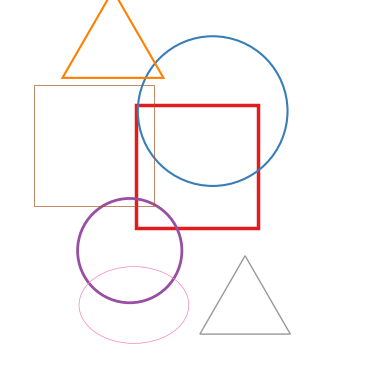[{"shape": "square", "thickness": 2.5, "radius": 0.79, "center": [0.512, 0.568]}, {"shape": "circle", "thickness": 1.5, "radius": 0.97, "center": [0.552, 0.711]}, {"shape": "circle", "thickness": 2, "radius": 0.68, "center": [0.337, 0.349]}, {"shape": "triangle", "thickness": 1.5, "radius": 0.76, "center": [0.293, 0.873]}, {"shape": "square", "thickness": 0.5, "radius": 0.78, "center": [0.244, 0.622]}, {"shape": "oval", "thickness": 0.5, "radius": 0.71, "center": [0.348, 0.208]}, {"shape": "triangle", "thickness": 1, "radius": 0.68, "center": [0.637, 0.2]}]